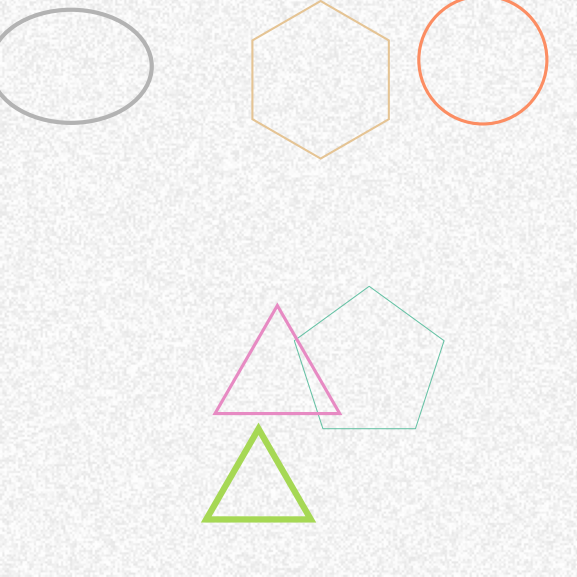[{"shape": "pentagon", "thickness": 0.5, "radius": 0.68, "center": [0.639, 0.367]}, {"shape": "circle", "thickness": 1.5, "radius": 0.55, "center": [0.836, 0.895]}, {"shape": "triangle", "thickness": 1.5, "radius": 0.62, "center": [0.48, 0.345]}, {"shape": "triangle", "thickness": 3, "radius": 0.52, "center": [0.448, 0.152]}, {"shape": "hexagon", "thickness": 1, "radius": 0.68, "center": [0.555, 0.861]}, {"shape": "oval", "thickness": 2, "radius": 0.7, "center": [0.123, 0.884]}]